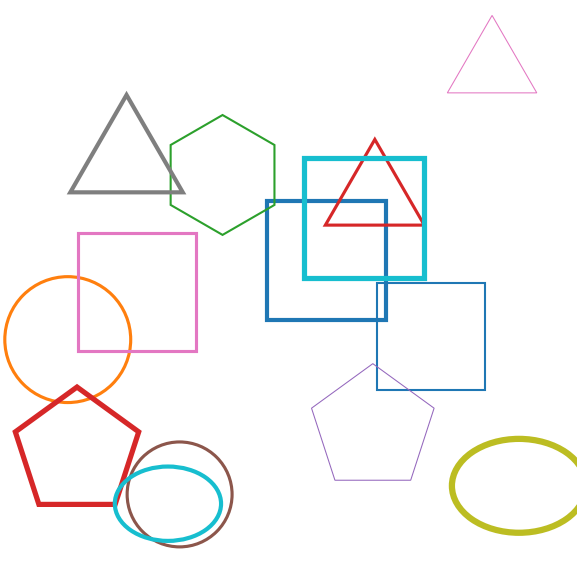[{"shape": "square", "thickness": 2, "radius": 0.51, "center": [0.565, 0.548]}, {"shape": "square", "thickness": 1, "radius": 0.46, "center": [0.746, 0.416]}, {"shape": "circle", "thickness": 1.5, "radius": 0.54, "center": [0.117, 0.411]}, {"shape": "hexagon", "thickness": 1, "radius": 0.52, "center": [0.385, 0.696]}, {"shape": "triangle", "thickness": 1.5, "radius": 0.49, "center": [0.649, 0.659]}, {"shape": "pentagon", "thickness": 2.5, "radius": 0.56, "center": [0.133, 0.217]}, {"shape": "pentagon", "thickness": 0.5, "radius": 0.56, "center": [0.646, 0.258]}, {"shape": "circle", "thickness": 1.5, "radius": 0.45, "center": [0.311, 0.143]}, {"shape": "square", "thickness": 1.5, "radius": 0.51, "center": [0.237, 0.494]}, {"shape": "triangle", "thickness": 0.5, "radius": 0.45, "center": [0.852, 0.883]}, {"shape": "triangle", "thickness": 2, "radius": 0.56, "center": [0.219, 0.722]}, {"shape": "oval", "thickness": 3, "radius": 0.58, "center": [0.899, 0.158]}, {"shape": "oval", "thickness": 2, "radius": 0.46, "center": [0.291, 0.127]}, {"shape": "square", "thickness": 2.5, "radius": 0.52, "center": [0.631, 0.621]}]